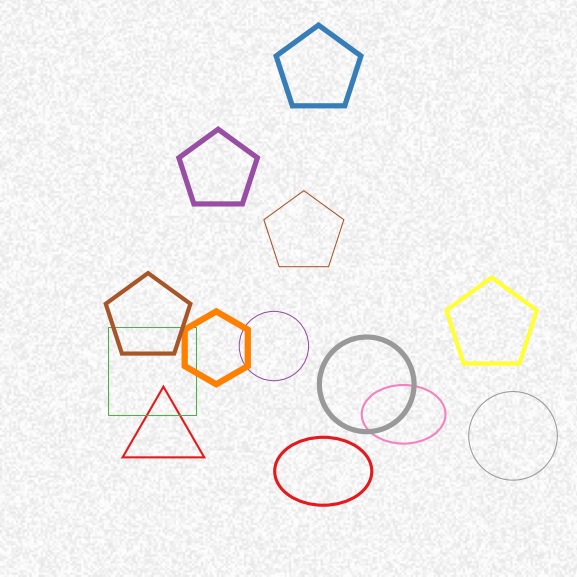[{"shape": "oval", "thickness": 1.5, "radius": 0.42, "center": [0.56, 0.183]}, {"shape": "triangle", "thickness": 1, "radius": 0.41, "center": [0.283, 0.248]}, {"shape": "pentagon", "thickness": 2.5, "radius": 0.39, "center": [0.552, 0.878]}, {"shape": "square", "thickness": 0.5, "radius": 0.38, "center": [0.263, 0.356]}, {"shape": "circle", "thickness": 0.5, "radius": 0.3, "center": [0.474, 0.4]}, {"shape": "pentagon", "thickness": 2.5, "radius": 0.36, "center": [0.378, 0.704]}, {"shape": "hexagon", "thickness": 3, "radius": 0.32, "center": [0.374, 0.397]}, {"shape": "pentagon", "thickness": 2, "radius": 0.41, "center": [0.851, 0.436]}, {"shape": "pentagon", "thickness": 2, "radius": 0.39, "center": [0.256, 0.449]}, {"shape": "pentagon", "thickness": 0.5, "radius": 0.36, "center": [0.526, 0.596]}, {"shape": "oval", "thickness": 1, "radius": 0.36, "center": [0.699, 0.282]}, {"shape": "circle", "thickness": 0.5, "radius": 0.38, "center": [0.888, 0.244]}, {"shape": "circle", "thickness": 2.5, "radius": 0.41, "center": [0.635, 0.334]}]